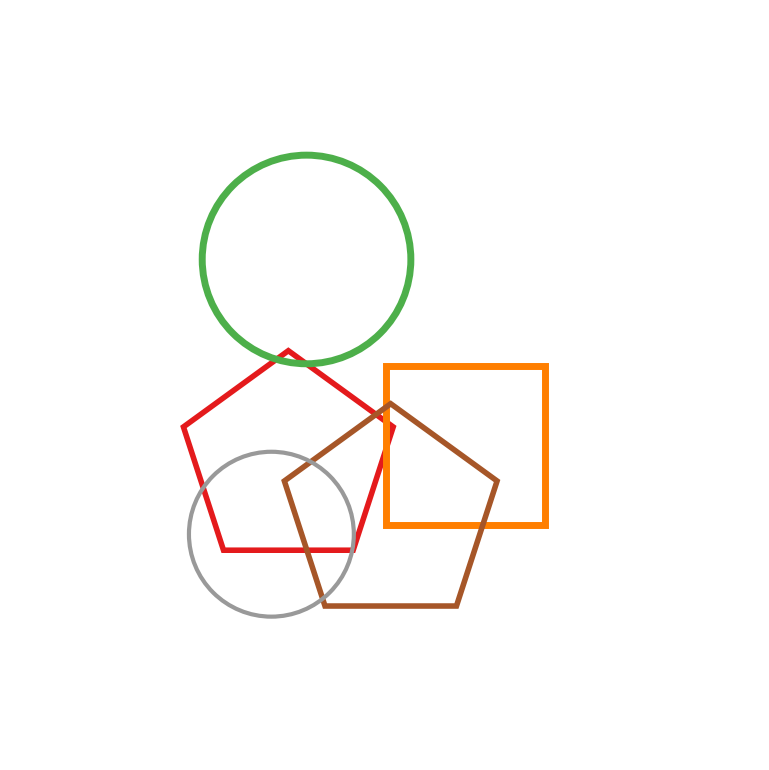[{"shape": "pentagon", "thickness": 2, "radius": 0.72, "center": [0.374, 0.401]}, {"shape": "circle", "thickness": 2.5, "radius": 0.68, "center": [0.398, 0.663]}, {"shape": "square", "thickness": 2.5, "radius": 0.52, "center": [0.605, 0.421]}, {"shape": "pentagon", "thickness": 2, "radius": 0.73, "center": [0.507, 0.33]}, {"shape": "circle", "thickness": 1.5, "radius": 0.54, "center": [0.352, 0.306]}]